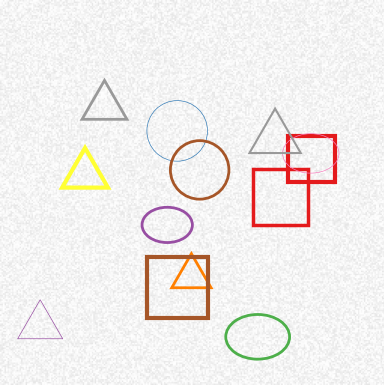[{"shape": "square", "thickness": 3, "radius": 0.3, "center": [0.81, 0.587]}, {"shape": "square", "thickness": 2.5, "radius": 0.36, "center": [0.729, 0.488]}, {"shape": "circle", "thickness": 0.5, "radius": 0.39, "center": [0.46, 0.66]}, {"shape": "oval", "thickness": 2, "radius": 0.41, "center": [0.669, 0.125]}, {"shape": "oval", "thickness": 2, "radius": 0.33, "center": [0.434, 0.416]}, {"shape": "triangle", "thickness": 0.5, "radius": 0.34, "center": [0.104, 0.154]}, {"shape": "triangle", "thickness": 2, "radius": 0.3, "center": [0.497, 0.282]}, {"shape": "triangle", "thickness": 3, "radius": 0.34, "center": [0.221, 0.547]}, {"shape": "square", "thickness": 3, "radius": 0.4, "center": [0.46, 0.253]}, {"shape": "circle", "thickness": 2, "radius": 0.38, "center": [0.519, 0.559]}, {"shape": "oval", "thickness": 0.5, "radius": 0.37, "center": [0.807, 0.602]}, {"shape": "triangle", "thickness": 1.5, "radius": 0.38, "center": [0.715, 0.641]}, {"shape": "triangle", "thickness": 2, "radius": 0.34, "center": [0.271, 0.724]}]